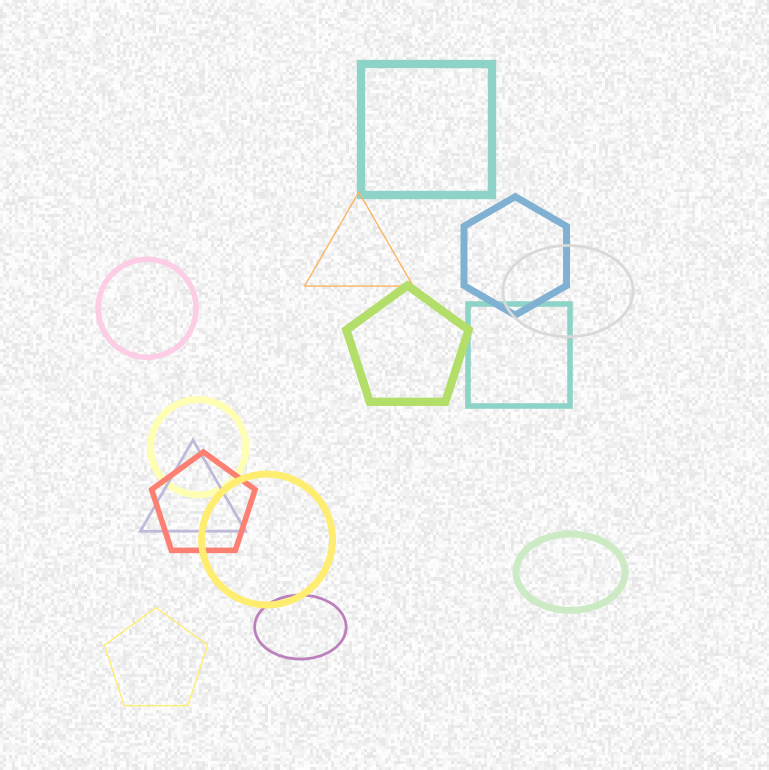[{"shape": "square", "thickness": 3, "radius": 0.43, "center": [0.554, 0.832]}, {"shape": "square", "thickness": 2, "radius": 0.33, "center": [0.674, 0.539]}, {"shape": "circle", "thickness": 2.5, "radius": 0.31, "center": [0.257, 0.419]}, {"shape": "triangle", "thickness": 1, "radius": 0.39, "center": [0.251, 0.35]}, {"shape": "pentagon", "thickness": 2, "radius": 0.35, "center": [0.264, 0.342]}, {"shape": "hexagon", "thickness": 2.5, "radius": 0.38, "center": [0.669, 0.668]}, {"shape": "triangle", "thickness": 0.5, "radius": 0.41, "center": [0.466, 0.669]}, {"shape": "pentagon", "thickness": 3, "radius": 0.42, "center": [0.529, 0.546]}, {"shape": "circle", "thickness": 2, "radius": 0.32, "center": [0.191, 0.6]}, {"shape": "oval", "thickness": 1, "radius": 0.42, "center": [0.738, 0.622]}, {"shape": "oval", "thickness": 1, "radius": 0.3, "center": [0.39, 0.186]}, {"shape": "oval", "thickness": 2.5, "radius": 0.35, "center": [0.741, 0.257]}, {"shape": "pentagon", "thickness": 0.5, "radius": 0.35, "center": [0.203, 0.14]}, {"shape": "circle", "thickness": 2.5, "radius": 0.42, "center": [0.347, 0.299]}]